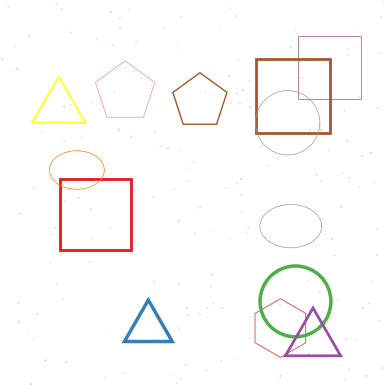[{"shape": "square", "thickness": 2, "radius": 0.46, "center": [0.248, 0.442]}, {"shape": "hexagon", "thickness": 0.5, "radius": 0.38, "center": [0.728, 0.148]}, {"shape": "triangle", "thickness": 2.5, "radius": 0.36, "center": [0.385, 0.149]}, {"shape": "circle", "thickness": 2.5, "radius": 0.46, "center": [0.767, 0.217]}, {"shape": "triangle", "thickness": 2, "radius": 0.41, "center": [0.813, 0.117]}, {"shape": "square", "thickness": 0.5, "radius": 0.41, "center": [0.856, 0.825]}, {"shape": "oval", "thickness": 0.5, "radius": 0.36, "center": [0.2, 0.558]}, {"shape": "triangle", "thickness": 1.5, "radius": 0.4, "center": [0.152, 0.722]}, {"shape": "square", "thickness": 2, "radius": 0.48, "center": [0.761, 0.752]}, {"shape": "pentagon", "thickness": 1, "radius": 0.37, "center": [0.519, 0.737]}, {"shape": "pentagon", "thickness": 0.5, "radius": 0.4, "center": [0.325, 0.761]}, {"shape": "circle", "thickness": 0.5, "radius": 0.42, "center": [0.747, 0.681]}, {"shape": "oval", "thickness": 0.5, "radius": 0.4, "center": [0.755, 0.413]}]